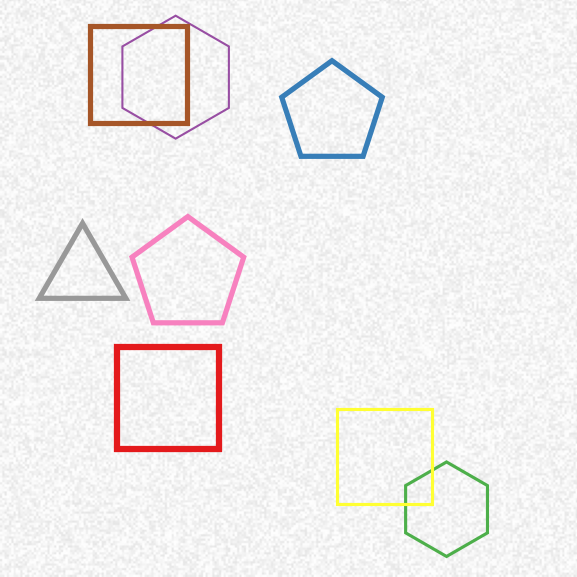[{"shape": "square", "thickness": 3, "radius": 0.44, "center": [0.291, 0.31]}, {"shape": "pentagon", "thickness": 2.5, "radius": 0.46, "center": [0.575, 0.803]}, {"shape": "hexagon", "thickness": 1.5, "radius": 0.41, "center": [0.773, 0.117]}, {"shape": "hexagon", "thickness": 1, "radius": 0.53, "center": [0.304, 0.865]}, {"shape": "square", "thickness": 1.5, "radius": 0.41, "center": [0.666, 0.208]}, {"shape": "square", "thickness": 2.5, "radius": 0.42, "center": [0.24, 0.87]}, {"shape": "pentagon", "thickness": 2.5, "radius": 0.51, "center": [0.325, 0.522]}, {"shape": "triangle", "thickness": 2.5, "radius": 0.43, "center": [0.143, 0.526]}]